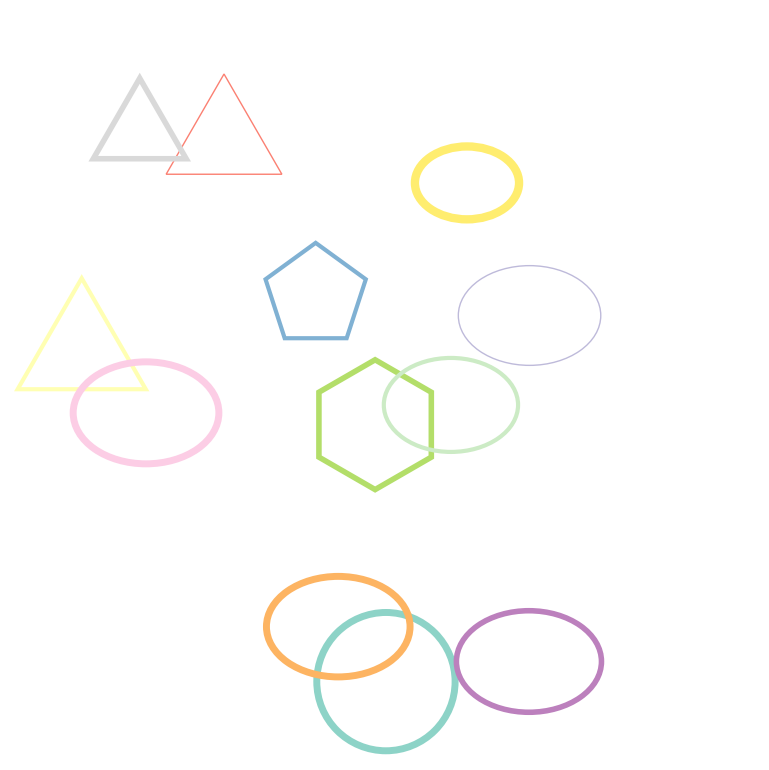[{"shape": "circle", "thickness": 2.5, "radius": 0.45, "center": [0.501, 0.115]}, {"shape": "triangle", "thickness": 1.5, "radius": 0.48, "center": [0.106, 0.543]}, {"shape": "oval", "thickness": 0.5, "radius": 0.46, "center": [0.688, 0.59]}, {"shape": "triangle", "thickness": 0.5, "radius": 0.43, "center": [0.291, 0.817]}, {"shape": "pentagon", "thickness": 1.5, "radius": 0.34, "center": [0.41, 0.616]}, {"shape": "oval", "thickness": 2.5, "radius": 0.47, "center": [0.439, 0.186]}, {"shape": "hexagon", "thickness": 2, "radius": 0.42, "center": [0.487, 0.448]}, {"shape": "oval", "thickness": 2.5, "radius": 0.47, "center": [0.19, 0.464]}, {"shape": "triangle", "thickness": 2, "radius": 0.35, "center": [0.181, 0.829]}, {"shape": "oval", "thickness": 2, "radius": 0.47, "center": [0.687, 0.141]}, {"shape": "oval", "thickness": 1.5, "radius": 0.44, "center": [0.586, 0.474]}, {"shape": "oval", "thickness": 3, "radius": 0.34, "center": [0.606, 0.762]}]